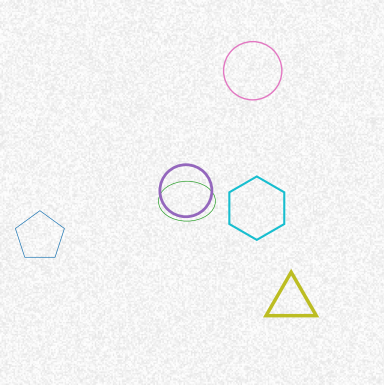[{"shape": "pentagon", "thickness": 0.5, "radius": 0.33, "center": [0.104, 0.386]}, {"shape": "oval", "thickness": 0.5, "radius": 0.37, "center": [0.486, 0.477]}, {"shape": "circle", "thickness": 2, "radius": 0.34, "center": [0.483, 0.505]}, {"shape": "circle", "thickness": 1, "radius": 0.38, "center": [0.656, 0.816]}, {"shape": "triangle", "thickness": 2.5, "radius": 0.38, "center": [0.756, 0.218]}, {"shape": "hexagon", "thickness": 1.5, "radius": 0.41, "center": [0.667, 0.459]}]